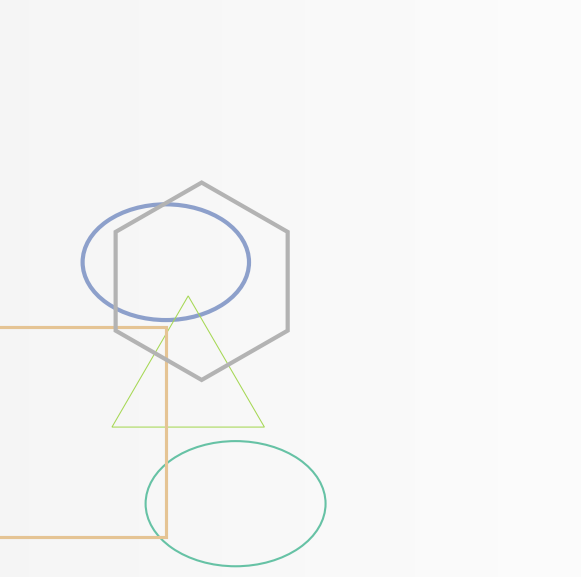[{"shape": "oval", "thickness": 1, "radius": 0.77, "center": [0.405, 0.127]}, {"shape": "oval", "thickness": 2, "radius": 0.72, "center": [0.285, 0.545]}, {"shape": "triangle", "thickness": 0.5, "radius": 0.76, "center": [0.324, 0.335]}, {"shape": "square", "thickness": 1.5, "radius": 0.91, "center": [0.104, 0.251]}, {"shape": "hexagon", "thickness": 2, "radius": 0.85, "center": [0.347, 0.512]}]